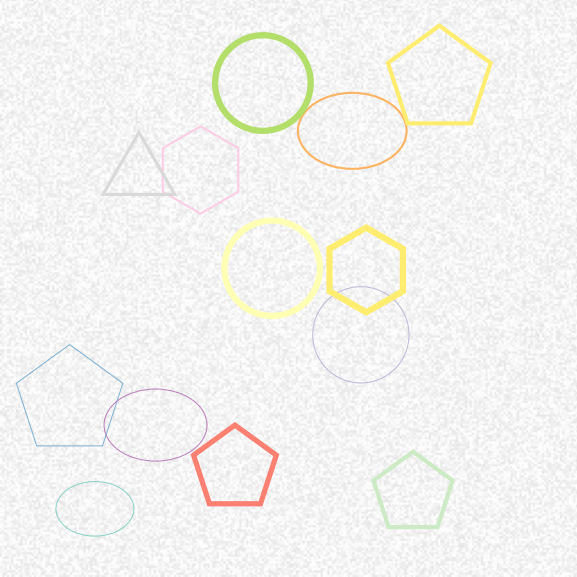[{"shape": "oval", "thickness": 0.5, "radius": 0.34, "center": [0.164, 0.118]}, {"shape": "circle", "thickness": 3, "radius": 0.41, "center": [0.471, 0.535]}, {"shape": "circle", "thickness": 0.5, "radius": 0.42, "center": [0.625, 0.419]}, {"shape": "pentagon", "thickness": 2.5, "radius": 0.38, "center": [0.407, 0.188]}, {"shape": "pentagon", "thickness": 0.5, "radius": 0.48, "center": [0.121, 0.306]}, {"shape": "oval", "thickness": 1, "radius": 0.47, "center": [0.61, 0.773]}, {"shape": "circle", "thickness": 3, "radius": 0.41, "center": [0.455, 0.855]}, {"shape": "hexagon", "thickness": 1, "radius": 0.38, "center": [0.347, 0.705]}, {"shape": "triangle", "thickness": 1.5, "radius": 0.36, "center": [0.241, 0.698]}, {"shape": "oval", "thickness": 0.5, "radius": 0.45, "center": [0.269, 0.263]}, {"shape": "pentagon", "thickness": 2, "radius": 0.36, "center": [0.715, 0.145]}, {"shape": "pentagon", "thickness": 2, "radius": 0.47, "center": [0.761, 0.861]}, {"shape": "hexagon", "thickness": 3, "radius": 0.37, "center": [0.634, 0.532]}]